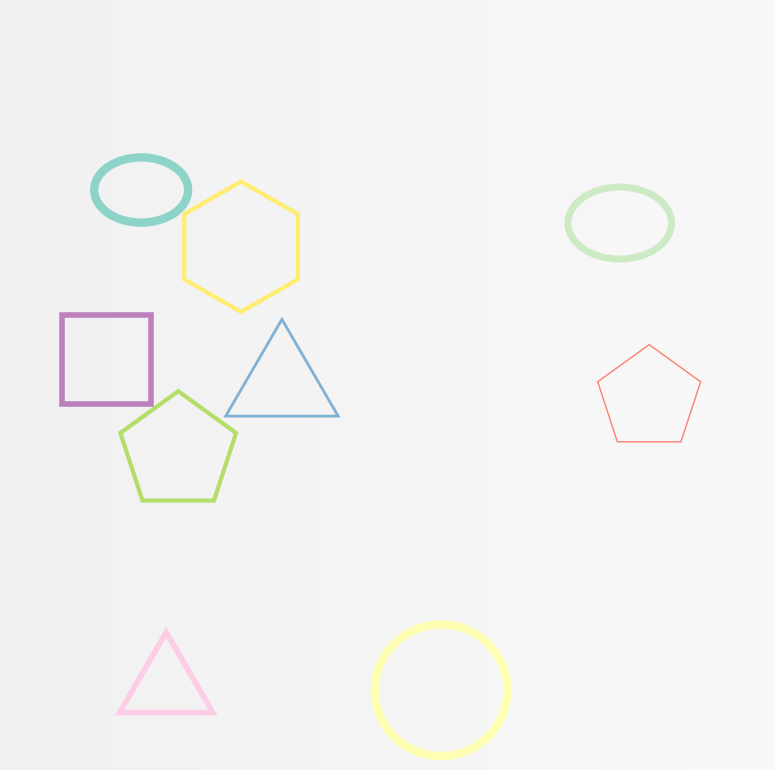[{"shape": "oval", "thickness": 3, "radius": 0.3, "center": [0.182, 0.753]}, {"shape": "circle", "thickness": 3, "radius": 0.43, "center": [0.569, 0.104]}, {"shape": "pentagon", "thickness": 0.5, "radius": 0.35, "center": [0.838, 0.483]}, {"shape": "triangle", "thickness": 1, "radius": 0.42, "center": [0.364, 0.502]}, {"shape": "pentagon", "thickness": 1.5, "radius": 0.39, "center": [0.23, 0.413]}, {"shape": "triangle", "thickness": 2, "radius": 0.35, "center": [0.214, 0.109]}, {"shape": "square", "thickness": 2, "radius": 0.29, "center": [0.138, 0.533]}, {"shape": "oval", "thickness": 2.5, "radius": 0.33, "center": [0.8, 0.71]}, {"shape": "hexagon", "thickness": 1.5, "radius": 0.42, "center": [0.311, 0.68]}]